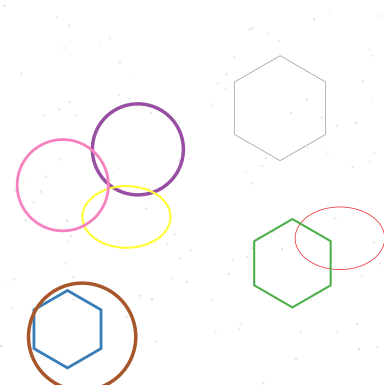[{"shape": "oval", "thickness": 0.5, "radius": 0.58, "center": [0.883, 0.381]}, {"shape": "hexagon", "thickness": 2, "radius": 0.5, "center": [0.175, 0.145]}, {"shape": "hexagon", "thickness": 1.5, "radius": 0.57, "center": [0.76, 0.316]}, {"shape": "circle", "thickness": 2.5, "radius": 0.59, "center": [0.358, 0.612]}, {"shape": "oval", "thickness": 1.5, "radius": 0.57, "center": [0.328, 0.437]}, {"shape": "circle", "thickness": 2.5, "radius": 0.7, "center": [0.213, 0.125]}, {"shape": "circle", "thickness": 2, "radius": 0.59, "center": [0.163, 0.519]}, {"shape": "hexagon", "thickness": 0.5, "radius": 0.68, "center": [0.728, 0.719]}]